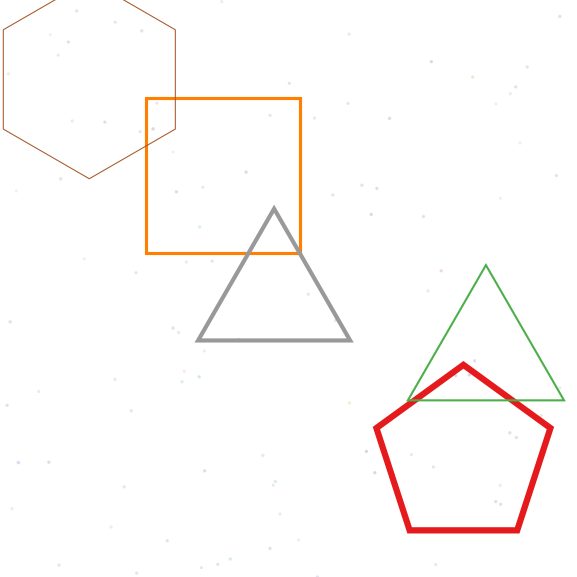[{"shape": "pentagon", "thickness": 3, "radius": 0.79, "center": [0.802, 0.209]}, {"shape": "triangle", "thickness": 1, "radius": 0.78, "center": [0.841, 0.384]}, {"shape": "square", "thickness": 1.5, "radius": 0.67, "center": [0.386, 0.695]}, {"shape": "hexagon", "thickness": 0.5, "radius": 0.86, "center": [0.155, 0.862]}, {"shape": "triangle", "thickness": 2, "radius": 0.76, "center": [0.475, 0.486]}]